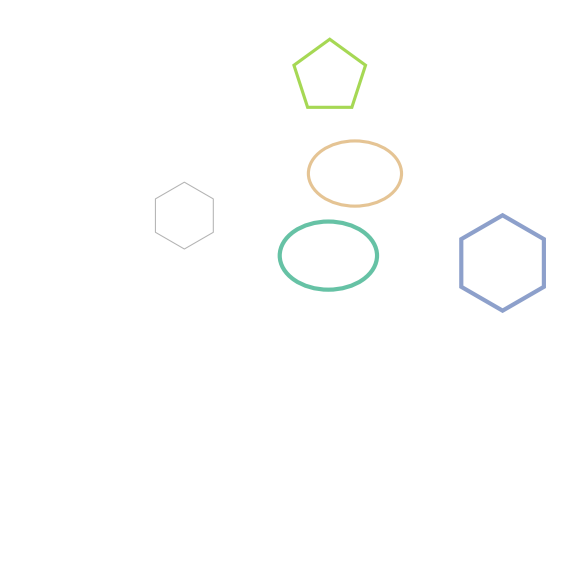[{"shape": "oval", "thickness": 2, "radius": 0.42, "center": [0.569, 0.557]}, {"shape": "hexagon", "thickness": 2, "radius": 0.41, "center": [0.87, 0.544]}, {"shape": "pentagon", "thickness": 1.5, "radius": 0.33, "center": [0.571, 0.866]}, {"shape": "oval", "thickness": 1.5, "radius": 0.4, "center": [0.615, 0.699]}, {"shape": "hexagon", "thickness": 0.5, "radius": 0.29, "center": [0.319, 0.626]}]